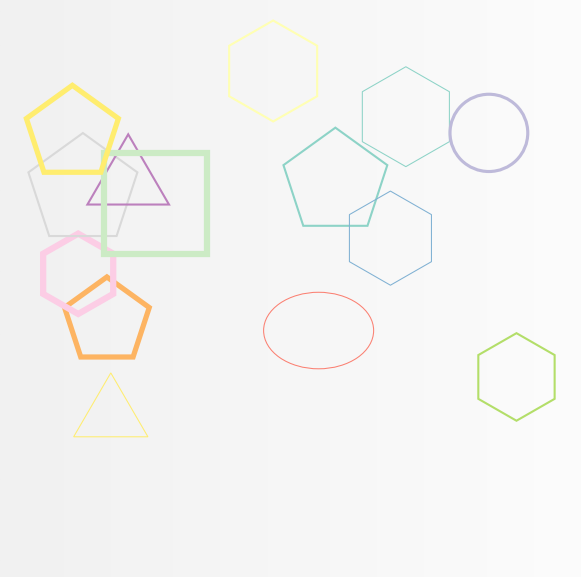[{"shape": "pentagon", "thickness": 1, "radius": 0.47, "center": [0.577, 0.684]}, {"shape": "hexagon", "thickness": 0.5, "radius": 0.43, "center": [0.698, 0.797]}, {"shape": "hexagon", "thickness": 1, "radius": 0.44, "center": [0.47, 0.876]}, {"shape": "circle", "thickness": 1.5, "radius": 0.33, "center": [0.841, 0.769]}, {"shape": "oval", "thickness": 0.5, "radius": 0.47, "center": [0.548, 0.427]}, {"shape": "hexagon", "thickness": 0.5, "radius": 0.41, "center": [0.672, 0.587]}, {"shape": "pentagon", "thickness": 2.5, "radius": 0.38, "center": [0.184, 0.443]}, {"shape": "hexagon", "thickness": 1, "radius": 0.38, "center": [0.889, 0.346]}, {"shape": "hexagon", "thickness": 3, "radius": 0.35, "center": [0.135, 0.525]}, {"shape": "pentagon", "thickness": 1, "radius": 0.49, "center": [0.143, 0.67]}, {"shape": "triangle", "thickness": 1, "radius": 0.41, "center": [0.221, 0.685]}, {"shape": "square", "thickness": 3, "radius": 0.44, "center": [0.267, 0.647]}, {"shape": "pentagon", "thickness": 2.5, "radius": 0.42, "center": [0.125, 0.768]}, {"shape": "triangle", "thickness": 0.5, "radius": 0.37, "center": [0.191, 0.28]}]